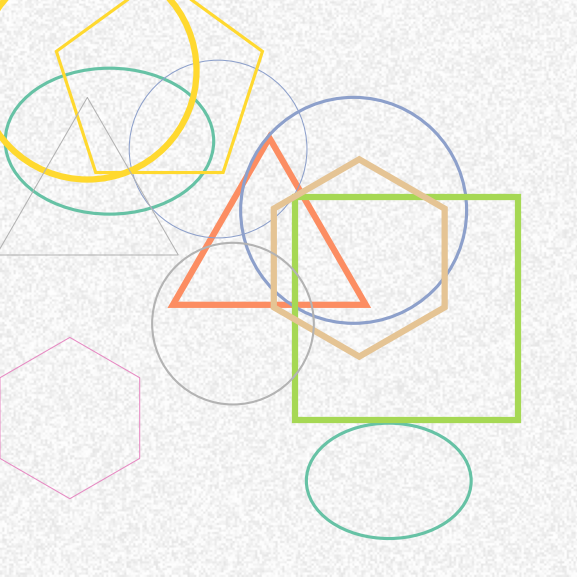[{"shape": "oval", "thickness": 1.5, "radius": 0.9, "center": [0.19, 0.755]}, {"shape": "oval", "thickness": 1.5, "radius": 0.71, "center": [0.673, 0.166]}, {"shape": "triangle", "thickness": 3, "radius": 0.96, "center": [0.466, 0.568]}, {"shape": "circle", "thickness": 1.5, "radius": 0.98, "center": [0.612, 0.635]}, {"shape": "circle", "thickness": 0.5, "radius": 0.77, "center": [0.378, 0.741]}, {"shape": "hexagon", "thickness": 0.5, "radius": 0.7, "center": [0.121, 0.275]}, {"shape": "square", "thickness": 3, "radius": 0.96, "center": [0.704, 0.465]}, {"shape": "pentagon", "thickness": 1.5, "radius": 0.94, "center": [0.276, 0.852]}, {"shape": "circle", "thickness": 3, "radius": 0.94, "center": [0.152, 0.877]}, {"shape": "hexagon", "thickness": 3, "radius": 0.85, "center": [0.622, 0.552]}, {"shape": "triangle", "thickness": 0.5, "radius": 0.91, "center": [0.151, 0.649]}, {"shape": "circle", "thickness": 1, "radius": 0.7, "center": [0.403, 0.439]}]